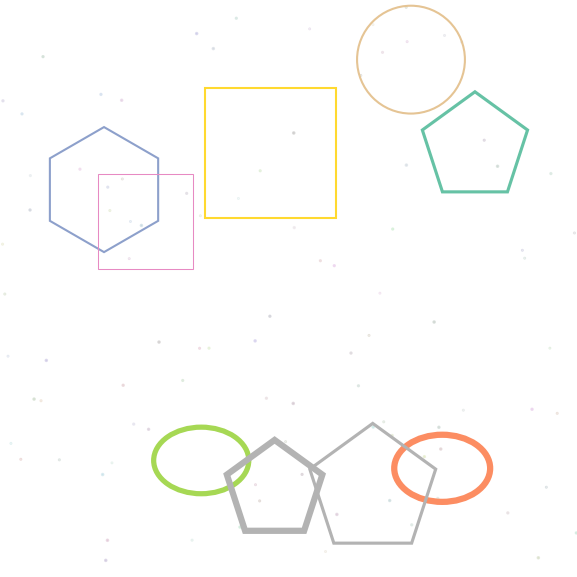[{"shape": "pentagon", "thickness": 1.5, "radius": 0.48, "center": [0.822, 0.744]}, {"shape": "oval", "thickness": 3, "radius": 0.42, "center": [0.766, 0.188]}, {"shape": "hexagon", "thickness": 1, "radius": 0.54, "center": [0.18, 0.671]}, {"shape": "square", "thickness": 0.5, "radius": 0.41, "center": [0.252, 0.616]}, {"shape": "oval", "thickness": 2.5, "radius": 0.41, "center": [0.348, 0.202]}, {"shape": "square", "thickness": 1, "radius": 0.57, "center": [0.469, 0.734]}, {"shape": "circle", "thickness": 1, "radius": 0.47, "center": [0.712, 0.896]}, {"shape": "pentagon", "thickness": 3, "radius": 0.43, "center": [0.476, 0.15]}, {"shape": "pentagon", "thickness": 1.5, "radius": 0.57, "center": [0.645, 0.151]}]